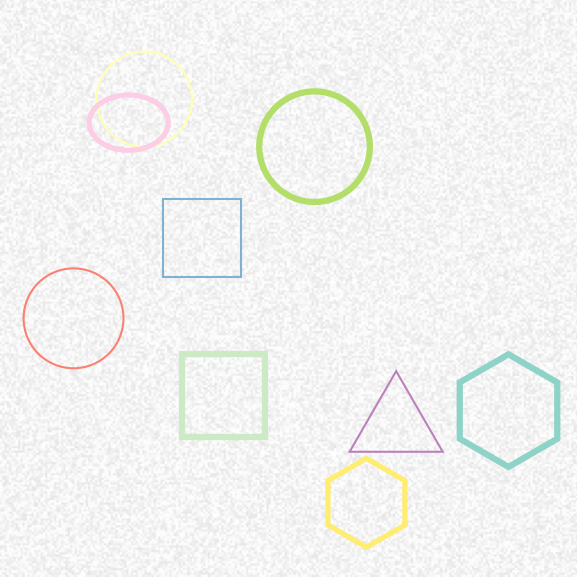[{"shape": "hexagon", "thickness": 3, "radius": 0.49, "center": [0.88, 0.288]}, {"shape": "circle", "thickness": 1, "radius": 0.41, "center": [0.25, 0.827]}, {"shape": "circle", "thickness": 1, "radius": 0.43, "center": [0.127, 0.448]}, {"shape": "square", "thickness": 1, "radius": 0.34, "center": [0.35, 0.587]}, {"shape": "circle", "thickness": 3, "radius": 0.48, "center": [0.545, 0.745]}, {"shape": "oval", "thickness": 2.5, "radius": 0.34, "center": [0.223, 0.787]}, {"shape": "triangle", "thickness": 1, "radius": 0.47, "center": [0.686, 0.263]}, {"shape": "square", "thickness": 3, "radius": 0.36, "center": [0.387, 0.315]}, {"shape": "hexagon", "thickness": 2.5, "radius": 0.38, "center": [0.634, 0.128]}]